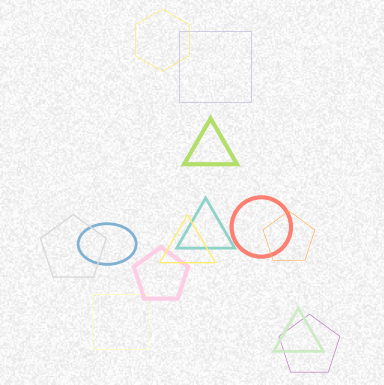[{"shape": "triangle", "thickness": 2, "radius": 0.43, "center": [0.534, 0.399]}, {"shape": "square", "thickness": 0.5, "radius": 0.36, "center": [0.312, 0.165]}, {"shape": "square", "thickness": 0.5, "radius": 0.46, "center": [0.558, 0.828]}, {"shape": "circle", "thickness": 3, "radius": 0.39, "center": [0.679, 0.41]}, {"shape": "oval", "thickness": 2, "radius": 0.38, "center": [0.278, 0.366]}, {"shape": "pentagon", "thickness": 0.5, "radius": 0.35, "center": [0.75, 0.381]}, {"shape": "triangle", "thickness": 3, "radius": 0.4, "center": [0.547, 0.613]}, {"shape": "pentagon", "thickness": 3, "radius": 0.37, "center": [0.418, 0.284]}, {"shape": "pentagon", "thickness": 1, "radius": 0.45, "center": [0.19, 0.353]}, {"shape": "pentagon", "thickness": 0.5, "radius": 0.42, "center": [0.804, 0.101]}, {"shape": "triangle", "thickness": 2, "radius": 0.37, "center": [0.775, 0.125]}, {"shape": "hexagon", "thickness": 0.5, "radius": 0.4, "center": [0.422, 0.896]}, {"shape": "triangle", "thickness": 1, "radius": 0.42, "center": [0.487, 0.359]}]